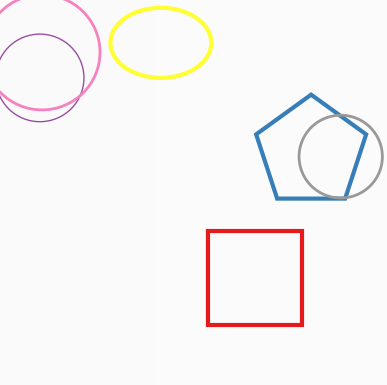[{"shape": "square", "thickness": 3, "radius": 0.61, "center": [0.658, 0.277]}, {"shape": "pentagon", "thickness": 3, "radius": 0.75, "center": [0.803, 0.605]}, {"shape": "circle", "thickness": 1, "radius": 0.57, "center": [0.103, 0.798]}, {"shape": "oval", "thickness": 3, "radius": 0.65, "center": [0.415, 0.889]}, {"shape": "circle", "thickness": 2, "radius": 0.75, "center": [0.108, 0.864]}, {"shape": "circle", "thickness": 2, "radius": 0.54, "center": [0.879, 0.593]}]